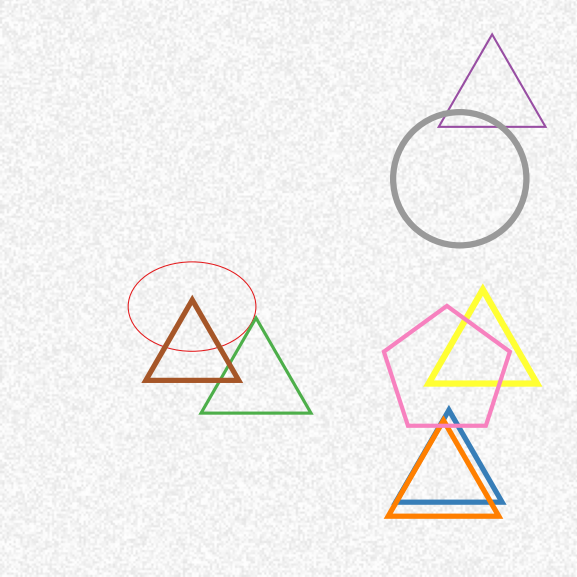[{"shape": "oval", "thickness": 0.5, "radius": 0.55, "center": [0.333, 0.468]}, {"shape": "triangle", "thickness": 2.5, "radius": 0.53, "center": [0.777, 0.183]}, {"shape": "triangle", "thickness": 1.5, "radius": 0.55, "center": [0.443, 0.339]}, {"shape": "triangle", "thickness": 1, "radius": 0.53, "center": [0.852, 0.833]}, {"shape": "triangle", "thickness": 2.5, "radius": 0.55, "center": [0.768, 0.161]}, {"shape": "triangle", "thickness": 3, "radius": 0.54, "center": [0.836, 0.389]}, {"shape": "triangle", "thickness": 2.5, "radius": 0.46, "center": [0.333, 0.387]}, {"shape": "pentagon", "thickness": 2, "radius": 0.57, "center": [0.774, 0.355]}, {"shape": "circle", "thickness": 3, "radius": 0.58, "center": [0.796, 0.69]}]